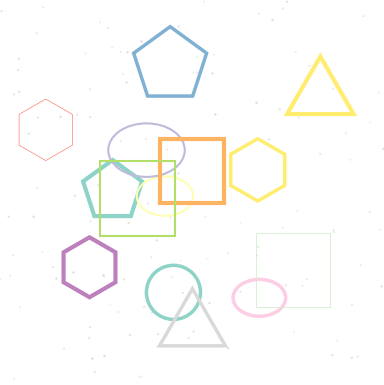[{"shape": "circle", "thickness": 2.5, "radius": 0.35, "center": [0.451, 0.241]}, {"shape": "pentagon", "thickness": 3, "radius": 0.4, "center": [0.292, 0.504]}, {"shape": "oval", "thickness": 1.5, "radius": 0.37, "center": [0.429, 0.491]}, {"shape": "oval", "thickness": 1.5, "radius": 0.5, "center": [0.381, 0.61]}, {"shape": "hexagon", "thickness": 0.5, "radius": 0.4, "center": [0.119, 0.663]}, {"shape": "pentagon", "thickness": 2.5, "radius": 0.5, "center": [0.442, 0.831]}, {"shape": "square", "thickness": 3, "radius": 0.42, "center": [0.5, 0.555]}, {"shape": "square", "thickness": 1.5, "radius": 0.49, "center": [0.356, 0.485]}, {"shape": "oval", "thickness": 2.5, "radius": 0.34, "center": [0.674, 0.226]}, {"shape": "triangle", "thickness": 2.5, "radius": 0.49, "center": [0.5, 0.151]}, {"shape": "hexagon", "thickness": 3, "radius": 0.39, "center": [0.232, 0.306]}, {"shape": "square", "thickness": 0.5, "radius": 0.48, "center": [0.76, 0.299]}, {"shape": "hexagon", "thickness": 2.5, "radius": 0.4, "center": [0.669, 0.559]}, {"shape": "triangle", "thickness": 3, "radius": 0.5, "center": [0.832, 0.754]}]